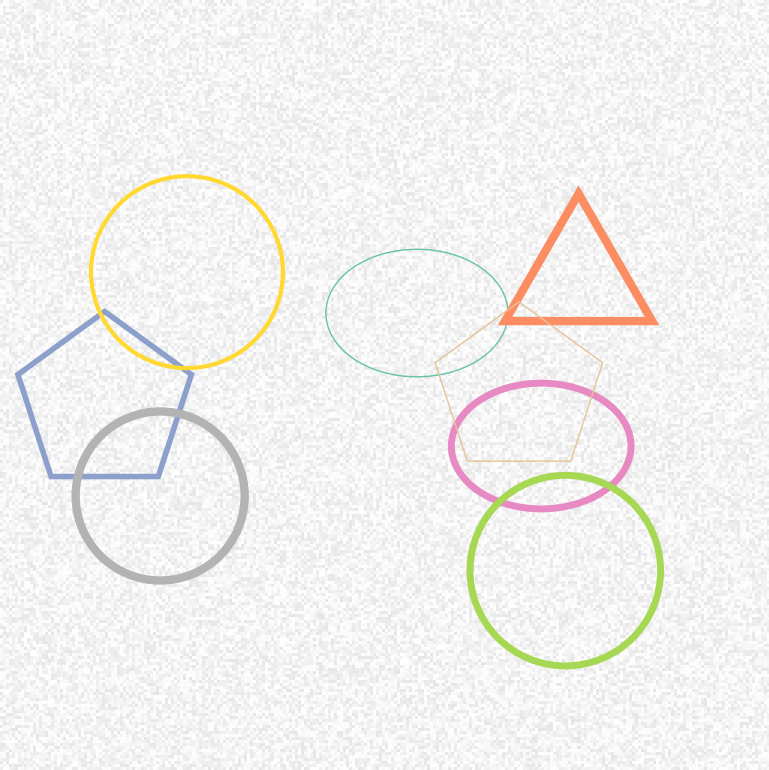[{"shape": "oval", "thickness": 0.5, "radius": 0.59, "center": [0.541, 0.593]}, {"shape": "triangle", "thickness": 3, "radius": 0.55, "center": [0.751, 0.638]}, {"shape": "pentagon", "thickness": 2, "radius": 0.59, "center": [0.136, 0.477]}, {"shape": "oval", "thickness": 2.5, "radius": 0.58, "center": [0.703, 0.421]}, {"shape": "circle", "thickness": 2.5, "radius": 0.62, "center": [0.734, 0.259]}, {"shape": "circle", "thickness": 1.5, "radius": 0.62, "center": [0.243, 0.647]}, {"shape": "pentagon", "thickness": 0.5, "radius": 0.57, "center": [0.674, 0.494]}, {"shape": "circle", "thickness": 3, "radius": 0.55, "center": [0.208, 0.356]}]